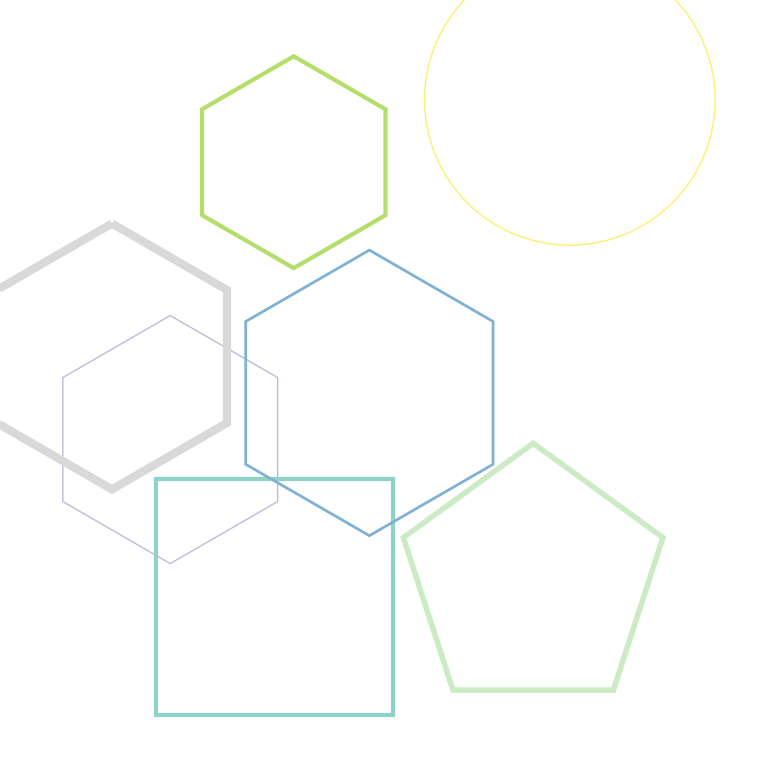[{"shape": "square", "thickness": 1.5, "radius": 0.77, "center": [0.356, 0.225]}, {"shape": "hexagon", "thickness": 0.5, "radius": 0.81, "center": [0.221, 0.429]}, {"shape": "hexagon", "thickness": 1, "radius": 0.93, "center": [0.48, 0.49]}, {"shape": "hexagon", "thickness": 1.5, "radius": 0.69, "center": [0.382, 0.789]}, {"shape": "hexagon", "thickness": 3, "radius": 0.86, "center": [0.145, 0.537]}, {"shape": "pentagon", "thickness": 2, "radius": 0.89, "center": [0.692, 0.247]}, {"shape": "circle", "thickness": 0.5, "radius": 0.94, "center": [0.74, 0.87]}]